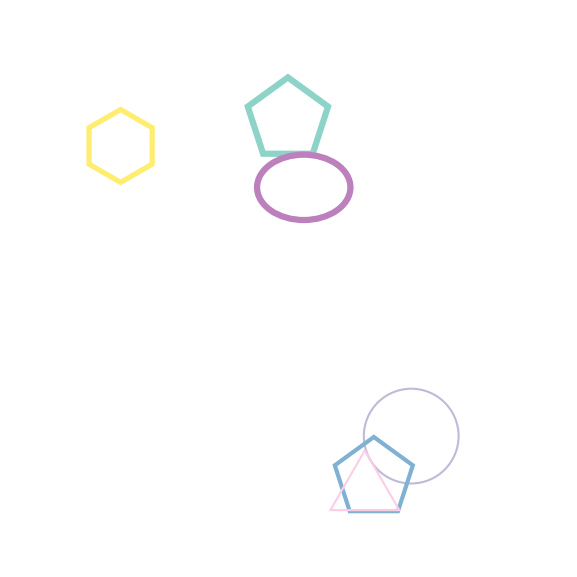[{"shape": "pentagon", "thickness": 3, "radius": 0.37, "center": [0.499, 0.792]}, {"shape": "circle", "thickness": 1, "radius": 0.41, "center": [0.712, 0.244]}, {"shape": "pentagon", "thickness": 2, "radius": 0.36, "center": [0.647, 0.171]}, {"shape": "triangle", "thickness": 1, "radius": 0.34, "center": [0.632, 0.15]}, {"shape": "oval", "thickness": 3, "radius": 0.4, "center": [0.526, 0.675]}, {"shape": "hexagon", "thickness": 2.5, "radius": 0.32, "center": [0.209, 0.746]}]